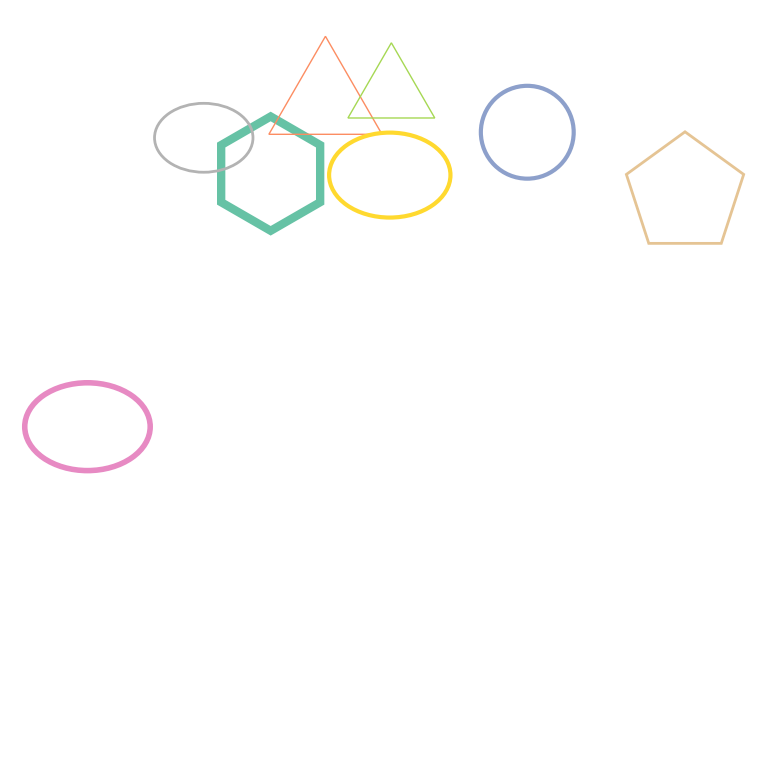[{"shape": "hexagon", "thickness": 3, "radius": 0.37, "center": [0.352, 0.775]}, {"shape": "triangle", "thickness": 0.5, "radius": 0.42, "center": [0.423, 0.868]}, {"shape": "circle", "thickness": 1.5, "radius": 0.3, "center": [0.685, 0.828]}, {"shape": "oval", "thickness": 2, "radius": 0.41, "center": [0.114, 0.446]}, {"shape": "triangle", "thickness": 0.5, "radius": 0.33, "center": [0.508, 0.879]}, {"shape": "oval", "thickness": 1.5, "radius": 0.39, "center": [0.506, 0.773]}, {"shape": "pentagon", "thickness": 1, "radius": 0.4, "center": [0.89, 0.749]}, {"shape": "oval", "thickness": 1, "radius": 0.32, "center": [0.265, 0.821]}]